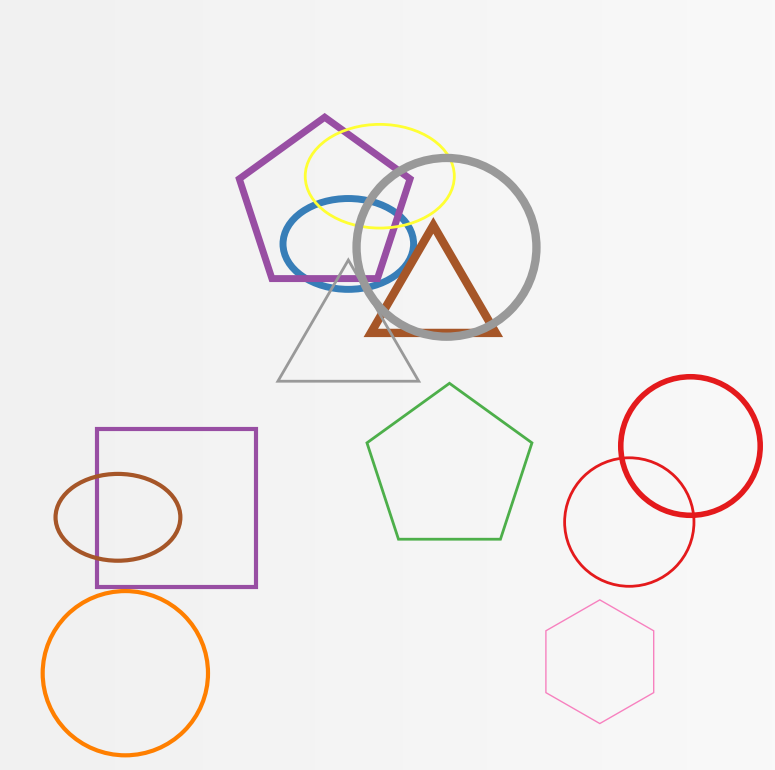[{"shape": "circle", "thickness": 2, "radius": 0.45, "center": [0.891, 0.421]}, {"shape": "circle", "thickness": 1, "radius": 0.42, "center": [0.812, 0.322]}, {"shape": "oval", "thickness": 2.5, "radius": 0.42, "center": [0.449, 0.683]}, {"shape": "pentagon", "thickness": 1, "radius": 0.56, "center": [0.58, 0.39]}, {"shape": "pentagon", "thickness": 2.5, "radius": 0.58, "center": [0.419, 0.732]}, {"shape": "square", "thickness": 1.5, "radius": 0.51, "center": [0.228, 0.341]}, {"shape": "circle", "thickness": 1.5, "radius": 0.53, "center": [0.162, 0.126]}, {"shape": "oval", "thickness": 1, "radius": 0.48, "center": [0.49, 0.771]}, {"shape": "oval", "thickness": 1.5, "radius": 0.4, "center": [0.152, 0.328]}, {"shape": "triangle", "thickness": 3, "radius": 0.47, "center": [0.559, 0.614]}, {"shape": "hexagon", "thickness": 0.5, "radius": 0.4, "center": [0.774, 0.141]}, {"shape": "circle", "thickness": 3, "radius": 0.58, "center": [0.576, 0.679]}, {"shape": "triangle", "thickness": 1, "radius": 0.52, "center": [0.449, 0.557]}]